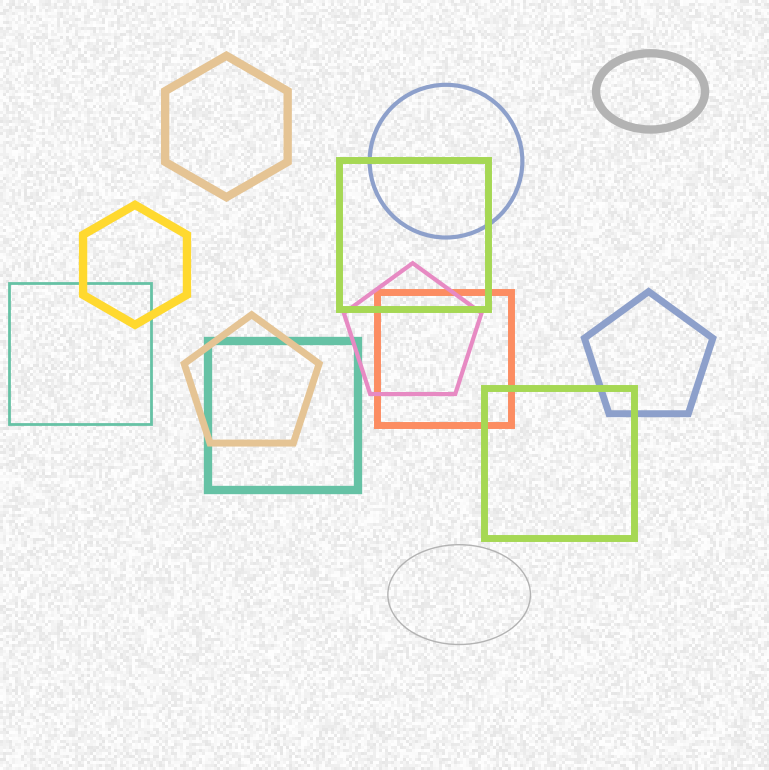[{"shape": "square", "thickness": 1, "radius": 0.46, "center": [0.104, 0.541]}, {"shape": "square", "thickness": 3, "radius": 0.49, "center": [0.368, 0.461]}, {"shape": "square", "thickness": 2.5, "radius": 0.43, "center": [0.576, 0.534]}, {"shape": "circle", "thickness": 1.5, "radius": 0.5, "center": [0.579, 0.791]}, {"shape": "pentagon", "thickness": 2.5, "radius": 0.44, "center": [0.842, 0.534]}, {"shape": "pentagon", "thickness": 1.5, "radius": 0.47, "center": [0.536, 0.564]}, {"shape": "square", "thickness": 2.5, "radius": 0.48, "center": [0.537, 0.695]}, {"shape": "square", "thickness": 2.5, "radius": 0.49, "center": [0.726, 0.399]}, {"shape": "hexagon", "thickness": 3, "radius": 0.39, "center": [0.175, 0.656]}, {"shape": "hexagon", "thickness": 3, "radius": 0.46, "center": [0.294, 0.836]}, {"shape": "pentagon", "thickness": 2.5, "radius": 0.46, "center": [0.327, 0.499]}, {"shape": "oval", "thickness": 0.5, "radius": 0.46, "center": [0.596, 0.228]}, {"shape": "oval", "thickness": 3, "radius": 0.35, "center": [0.845, 0.881]}]